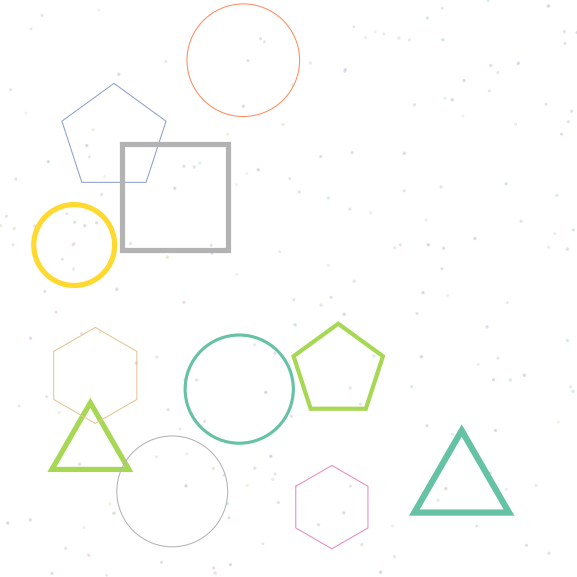[{"shape": "triangle", "thickness": 3, "radius": 0.47, "center": [0.799, 0.159]}, {"shape": "circle", "thickness": 1.5, "radius": 0.47, "center": [0.414, 0.325]}, {"shape": "circle", "thickness": 0.5, "radius": 0.49, "center": [0.421, 0.895]}, {"shape": "pentagon", "thickness": 0.5, "radius": 0.47, "center": [0.197, 0.76]}, {"shape": "hexagon", "thickness": 0.5, "radius": 0.36, "center": [0.575, 0.121]}, {"shape": "pentagon", "thickness": 2, "radius": 0.41, "center": [0.586, 0.357]}, {"shape": "triangle", "thickness": 2.5, "radius": 0.38, "center": [0.156, 0.225]}, {"shape": "circle", "thickness": 2.5, "radius": 0.35, "center": [0.129, 0.575]}, {"shape": "hexagon", "thickness": 0.5, "radius": 0.42, "center": [0.165, 0.349]}, {"shape": "square", "thickness": 2.5, "radius": 0.46, "center": [0.302, 0.658]}, {"shape": "circle", "thickness": 0.5, "radius": 0.48, "center": [0.298, 0.148]}]